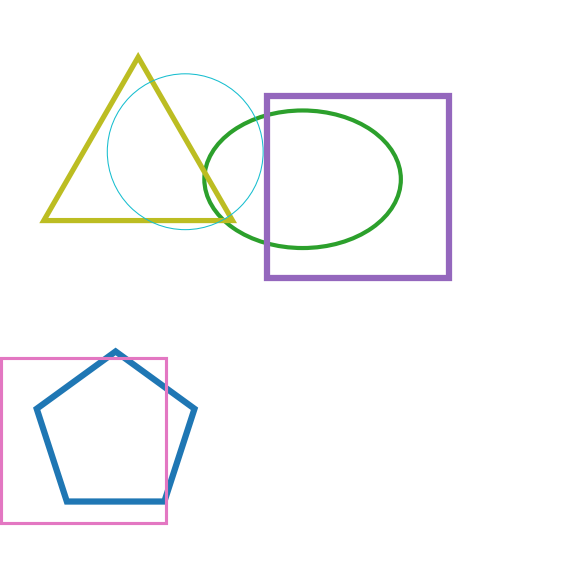[{"shape": "pentagon", "thickness": 3, "radius": 0.72, "center": [0.2, 0.247]}, {"shape": "oval", "thickness": 2, "radius": 0.85, "center": [0.524, 0.689]}, {"shape": "square", "thickness": 3, "radius": 0.79, "center": [0.62, 0.675]}, {"shape": "square", "thickness": 1.5, "radius": 0.71, "center": [0.144, 0.237]}, {"shape": "triangle", "thickness": 2.5, "radius": 0.94, "center": [0.239, 0.712]}, {"shape": "circle", "thickness": 0.5, "radius": 0.67, "center": [0.321, 0.736]}]